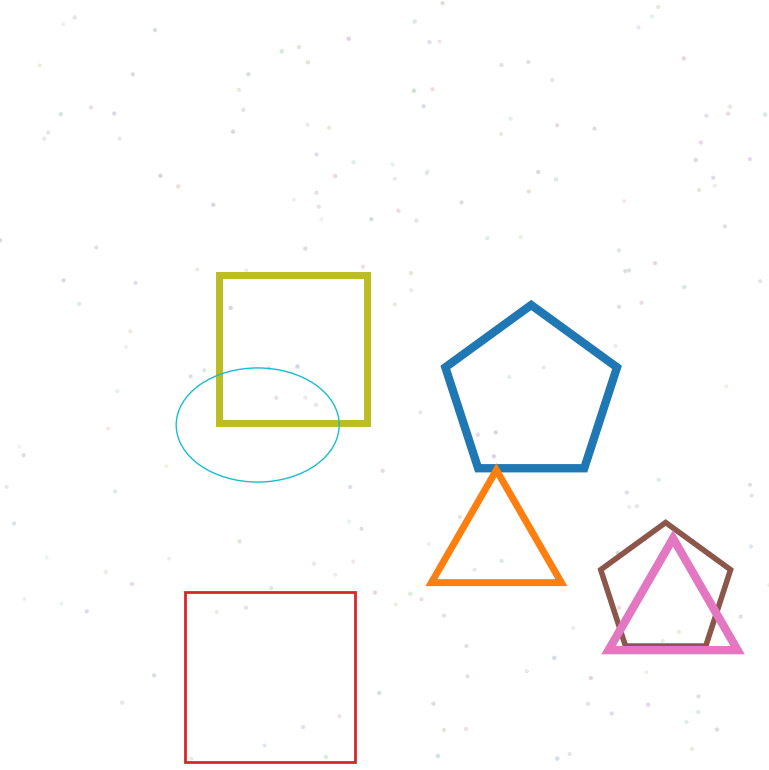[{"shape": "pentagon", "thickness": 3, "radius": 0.59, "center": [0.69, 0.487]}, {"shape": "triangle", "thickness": 2.5, "radius": 0.49, "center": [0.645, 0.292]}, {"shape": "square", "thickness": 1, "radius": 0.55, "center": [0.351, 0.121]}, {"shape": "pentagon", "thickness": 2, "radius": 0.44, "center": [0.864, 0.233]}, {"shape": "triangle", "thickness": 3, "radius": 0.48, "center": [0.874, 0.204]}, {"shape": "square", "thickness": 2.5, "radius": 0.48, "center": [0.381, 0.546]}, {"shape": "oval", "thickness": 0.5, "radius": 0.53, "center": [0.335, 0.448]}]